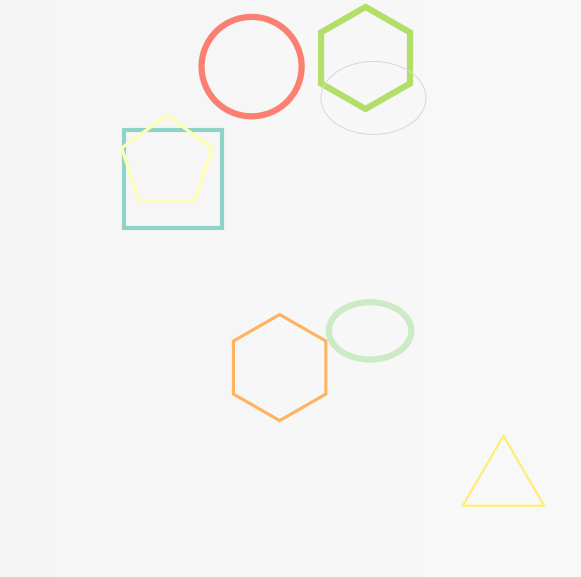[{"shape": "square", "thickness": 2, "radius": 0.42, "center": [0.298, 0.689]}, {"shape": "pentagon", "thickness": 1.5, "radius": 0.41, "center": [0.287, 0.718]}, {"shape": "circle", "thickness": 3, "radius": 0.43, "center": [0.433, 0.884]}, {"shape": "hexagon", "thickness": 1.5, "radius": 0.46, "center": [0.481, 0.363]}, {"shape": "hexagon", "thickness": 3, "radius": 0.44, "center": [0.629, 0.899]}, {"shape": "oval", "thickness": 0.5, "radius": 0.45, "center": [0.643, 0.829]}, {"shape": "oval", "thickness": 3, "radius": 0.35, "center": [0.637, 0.426]}, {"shape": "triangle", "thickness": 1, "radius": 0.4, "center": [0.866, 0.164]}]